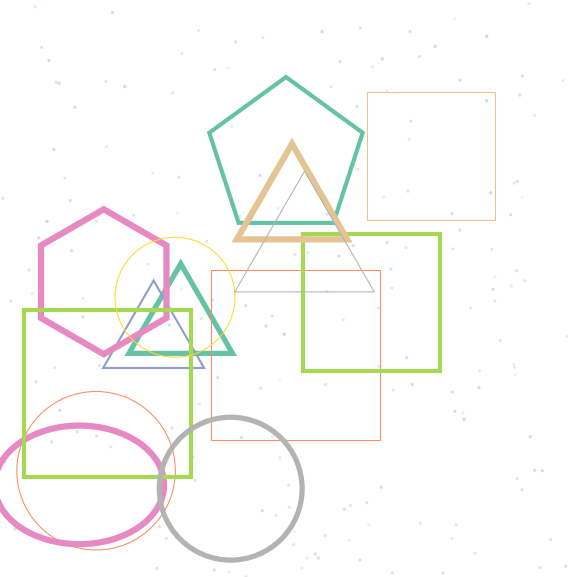[{"shape": "triangle", "thickness": 2.5, "radius": 0.52, "center": [0.313, 0.439]}, {"shape": "pentagon", "thickness": 2, "radius": 0.7, "center": [0.495, 0.726]}, {"shape": "square", "thickness": 0.5, "radius": 0.73, "center": [0.512, 0.385]}, {"shape": "circle", "thickness": 0.5, "radius": 0.69, "center": [0.166, 0.184]}, {"shape": "triangle", "thickness": 1, "radius": 0.5, "center": [0.266, 0.412]}, {"shape": "oval", "thickness": 3, "radius": 0.73, "center": [0.137, 0.16]}, {"shape": "hexagon", "thickness": 3, "radius": 0.63, "center": [0.18, 0.511]}, {"shape": "square", "thickness": 2, "radius": 0.59, "center": [0.644, 0.475]}, {"shape": "square", "thickness": 2, "radius": 0.72, "center": [0.186, 0.318]}, {"shape": "circle", "thickness": 0.5, "radius": 0.52, "center": [0.303, 0.484]}, {"shape": "square", "thickness": 0.5, "radius": 0.55, "center": [0.747, 0.73]}, {"shape": "triangle", "thickness": 3, "radius": 0.55, "center": [0.506, 0.64]}, {"shape": "circle", "thickness": 2.5, "radius": 0.62, "center": [0.399, 0.153]}, {"shape": "triangle", "thickness": 0.5, "radius": 0.7, "center": [0.527, 0.563]}]